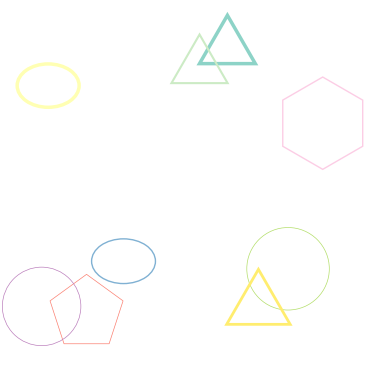[{"shape": "triangle", "thickness": 2.5, "radius": 0.42, "center": [0.591, 0.877]}, {"shape": "oval", "thickness": 2.5, "radius": 0.4, "center": [0.125, 0.778]}, {"shape": "pentagon", "thickness": 0.5, "radius": 0.5, "center": [0.225, 0.188]}, {"shape": "oval", "thickness": 1, "radius": 0.41, "center": [0.321, 0.322]}, {"shape": "circle", "thickness": 0.5, "radius": 0.54, "center": [0.748, 0.302]}, {"shape": "hexagon", "thickness": 1, "radius": 0.6, "center": [0.838, 0.68]}, {"shape": "circle", "thickness": 0.5, "radius": 0.51, "center": [0.108, 0.204]}, {"shape": "triangle", "thickness": 1.5, "radius": 0.42, "center": [0.518, 0.826]}, {"shape": "triangle", "thickness": 2, "radius": 0.48, "center": [0.671, 0.205]}]